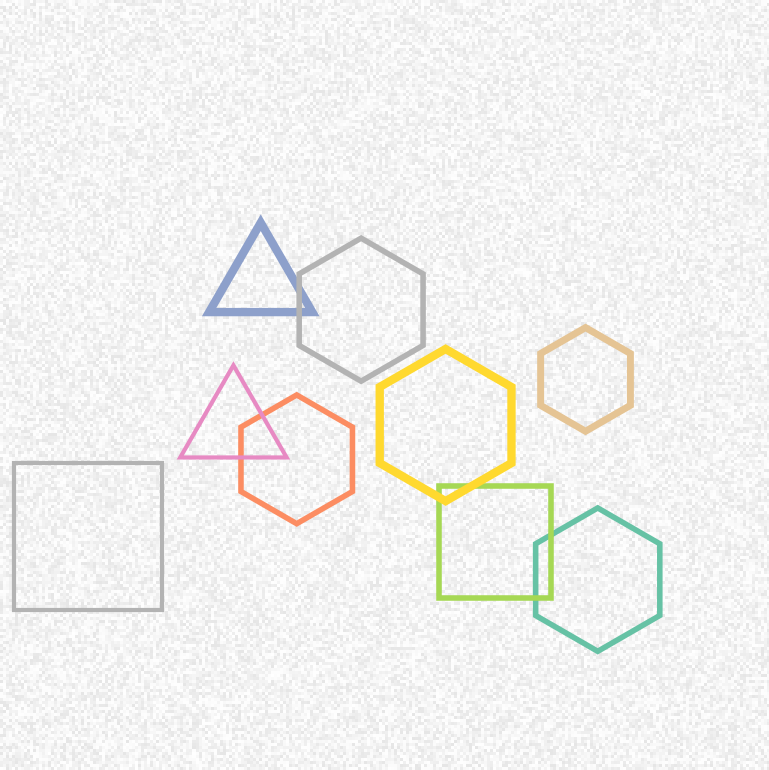[{"shape": "hexagon", "thickness": 2, "radius": 0.47, "center": [0.776, 0.247]}, {"shape": "hexagon", "thickness": 2, "radius": 0.42, "center": [0.385, 0.403]}, {"shape": "triangle", "thickness": 3, "radius": 0.39, "center": [0.339, 0.633]}, {"shape": "triangle", "thickness": 1.5, "radius": 0.4, "center": [0.303, 0.446]}, {"shape": "square", "thickness": 2, "radius": 0.36, "center": [0.643, 0.296]}, {"shape": "hexagon", "thickness": 3, "radius": 0.49, "center": [0.579, 0.448]}, {"shape": "hexagon", "thickness": 2.5, "radius": 0.34, "center": [0.76, 0.507]}, {"shape": "square", "thickness": 1.5, "radius": 0.48, "center": [0.114, 0.303]}, {"shape": "hexagon", "thickness": 2, "radius": 0.46, "center": [0.469, 0.598]}]